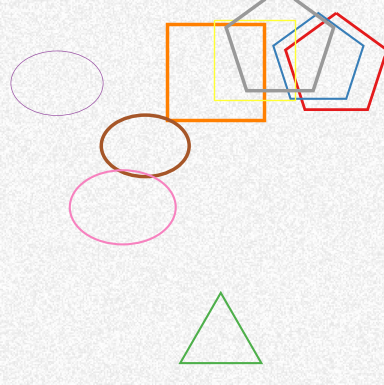[{"shape": "pentagon", "thickness": 2, "radius": 0.69, "center": [0.873, 0.827]}, {"shape": "pentagon", "thickness": 1.5, "radius": 0.62, "center": [0.827, 0.843]}, {"shape": "triangle", "thickness": 1.5, "radius": 0.61, "center": [0.573, 0.118]}, {"shape": "oval", "thickness": 0.5, "radius": 0.6, "center": [0.148, 0.784]}, {"shape": "square", "thickness": 2.5, "radius": 0.62, "center": [0.56, 0.814]}, {"shape": "square", "thickness": 1, "radius": 0.52, "center": [0.661, 0.844]}, {"shape": "oval", "thickness": 2.5, "radius": 0.57, "center": [0.377, 0.621]}, {"shape": "oval", "thickness": 1.5, "radius": 0.69, "center": [0.319, 0.462]}, {"shape": "pentagon", "thickness": 2.5, "radius": 0.73, "center": [0.727, 0.883]}]